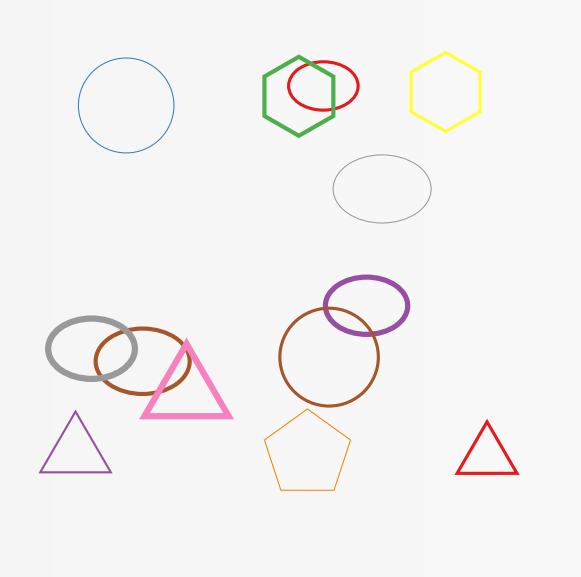[{"shape": "oval", "thickness": 1.5, "radius": 0.3, "center": [0.556, 0.85]}, {"shape": "triangle", "thickness": 1.5, "radius": 0.3, "center": [0.838, 0.209]}, {"shape": "circle", "thickness": 0.5, "radius": 0.41, "center": [0.217, 0.816]}, {"shape": "hexagon", "thickness": 2, "radius": 0.34, "center": [0.514, 0.832]}, {"shape": "oval", "thickness": 2.5, "radius": 0.35, "center": [0.631, 0.47]}, {"shape": "triangle", "thickness": 1, "radius": 0.35, "center": [0.13, 0.216]}, {"shape": "pentagon", "thickness": 0.5, "radius": 0.39, "center": [0.529, 0.213]}, {"shape": "hexagon", "thickness": 1.5, "radius": 0.34, "center": [0.767, 0.84]}, {"shape": "circle", "thickness": 1.5, "radius": 0.42, "center": [0.566, 0.381]}, {"shape": "oval", "thickness": 2, "radius": 0.4, "center": [0.245, 0.374]}, {"shape": "triangle", "thickness": 3, "radius": 0.42, "center": [0.321, 0.32]}, {"shape": "oval", "thickness": 0.5, "radius": 0.42, "center": [0.657, 0.672]}, {"shape": "oval", "thickness": 3, "radius": 0.37, "center": [0.157, 0.395]}]